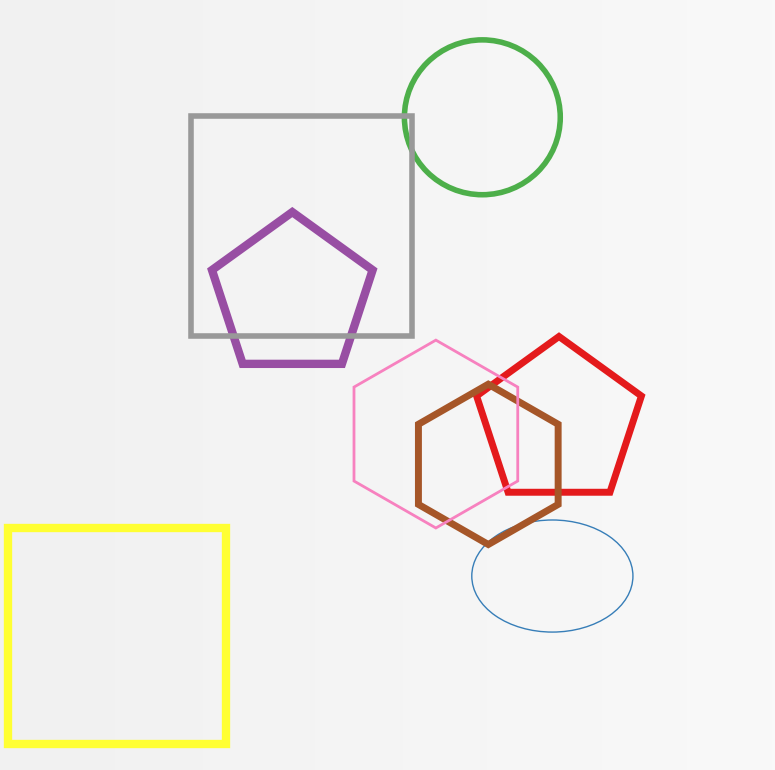[{"shape": "pentagon", "thickness": 2.5, "radius": 0.56, "center": [0.721, 0.451]}, {"shape": "oval", "thickness": 0.5, "radius": 0.52, "center": [0.713, 0.252]}, {"shape": "circle", "thickness": 2, "radius": 0.5, "center": [0.622, 0.848]}, {"shape": "pentagon", "thickness": 3, "radius": 0.54, "center": [0.377, 0.616]}, {"shape": "square", "thickness": 3, "radius": 0.7, "center": [0.151, 0.174]}, {"shape": "hexagon", "thickness": 2.5, "radius": 0.52, "center": [0.63, 0.397]}, {"shape": "hexagon", "thickness": 1, "radius": 0.61, "center": [0.562, 0.436]}, {"shape": "square", "thickness": 2, "radius": 0.71, "center": [0.389, 0.707]}]